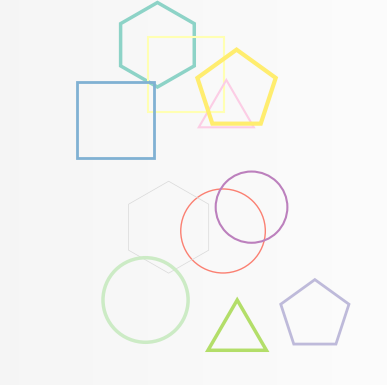[{"shape": "hexagon", "thickness": 2.5, "radius": 0.55, "center": [0.406, 0.884]}, {"shape": "square", "thickness": 1.5, "radius": 0.49, "center": [0.481, 0.806]}, {"shape": "pentagon", "thickness": 2, "radius": 0.46, "center": [0.813, 0.181]}, {"shape": "circle", "thickness": 1, "radius": 0.55, "center": [0.576, 0.4]}, {"shape": "square", "thickness": 2, "radius": 0.49, "center": [0.298, 0.689]}, {"shape": "triangle", "thickness": 2.5, "radius": 0.44, "center": [0.612, 0.134]}, {"shape": "triangle", "thickness": 1.5, "radius": 0.41, "center": [0.584, 0.71]}, {"shape": "hexagon", "thickness": 0.5, "radius": 0.6, "center": [0.435, 0.41]}, {"shape": "circle", "thickness": 1.5, "radius": 0.46, "center": [0.649, 0.462]}, {"shape": "circle", "thickness": 2.5, "radius": 0.55, "center": [0.376, 0.221]}, {"shape": "pentagon", "thickness": 3, "radius": 0.53, "center": [0.61, 0.765]}]